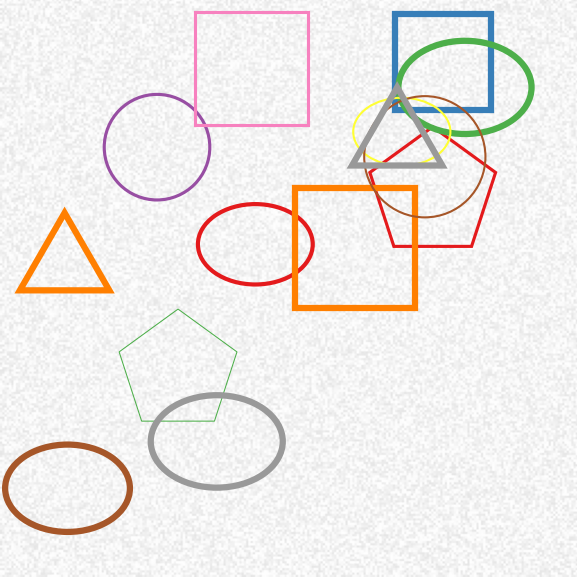[{"shape": "pentagon", "thickness": 1.5, "radius": 0.57, "center": [0.749, 0.665]}, {"shape": "oval", "thickness": 2, "radius": 0.5, "center": [0.442, 0.576]}, {"shape": "square", "thickness": 3, "radius": 0.42, "center": [0.767, 0.892]}, {"shape": "oval", "thickness": 3, "radius": 0.58, "center": [0.805, 0.848]}, {"shape": "pentagon", "thickness": 0.5, "radius": 0.54, "center": [0.308, 0.357]}, {"shape": "circle", "thickness": 1.5, "radius": 0.46, "center": [0.272, 0.744]}, {"shape": "square", "thickness": 3, "radius": 0.52, "center": [0.614, 0.57]}, {"shape": "triangle", "thickness": 3, "radius": 0.45, "center": [0.112, 0.541]}, {"shape": "oval", "thickness": 1, "radius": 0.42, "center": [0.696, 0.771]}, {"shape": "circle", "thickness": 1, "radius": 0.52, "center": [0.736, 0.728]}, {"shape": "oval", "thickness": 3, "radius": 0.54, "center": [0.117, 0.154]}, {"shape": "square", "thickness": 1.5, "radius": 0.49, "center": [0.436, 0.88]}, {"shape": "oval", "thickness": 3, "radius": 0.57, "center": [0.375, 0.235]}, {"shape": "triangle", "thickness": 3, "radius": 0.45, "center": [0.688, 0.758]}]